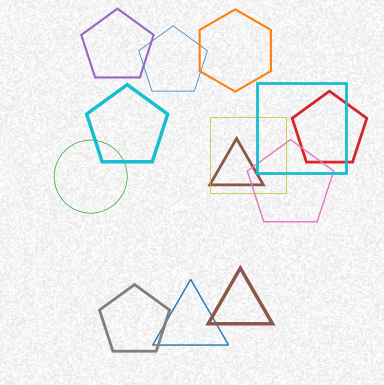[{"shape": "triangle", "thickness": 1, "radius": 0.57, "center": [0.495, 0.161]}, {"shape": "pentagon", "thickness": 0.5, "radius": 0.47, "center": [0.45, 0.839]}, {"shape": "hexagon", "thickness": 1.5, "radius": 0.53, "center": [0.611, 0.869]}, {"shape": "circle", "thickness": 0.5, "radius": 0.47, "center": [0.236, 0.541]}, {"shape": "pentagon", "thickness": 2, "radius": 0.51, "center": [0.856, 0.661]}, {"shape": "pentagon", "thickness": 1.5, "radius": 0.49, "center": [0.305, 0.879]}, {"shape": "triangle", "thickness": 2, "radius": 0.4, "center": [0.614, 0.56]}, {"shape": "triangle", "thickness": 2.5, "radius": 0.48, "center": [0.624, 0.207]}, {"shape": "pentagon", "thickness": 1, "radius": 0.59, "center": [0.755, 0.519]}, {"shape": "pentagon", "thickness": 2, "radius": 0.48, "center": [0.35, 0.165]}, {"shape": "square", "thickness": 0.5, "radius": 0.49, "center": [0.645, 0.598]}, {"shape": "pentagon", "thickness": 2.5, "radius": 0.55, "center": [0.33, 0.669]}, {"shape": "square", "thickness": 2, "radius": 0.58, "center": [0.784, 0.667]}]